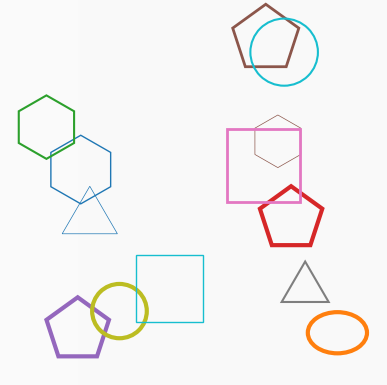[{"shape": "triangle", "thickness": 0.5, "radius": 0.41, "center": [0.232, 0.434]}, {"shape": "hexagon", "thickness": 1, "radius": 0.45, "center": [0.208, 0.56]}, {"shape": "oval", "thickness": 3, "radius": 0.38, "center": [0.871, 0.136]}, {"shape": "hexagon", "thickness": 1.5, "radius": 0.41, "center": [0.12, 0.67]}, {"shape": "pentagon", "thickness": 3, "radius": 0.42, "center": [0.751, 0.432]}, {"shape": "pentagon", "thickness": 3, "radius": 0.42, "center": [0.201, 0.143]}, {"shape": "pentagon", "thickness": 2, "radius": 0.45, "center": [0.686, 0.899]}, {"shape": "hexagon", "thickness": 0.5, "radius": 0.34, "center": [0.717, 0.633]}, {"shape": "square", "thickness": 2, "radius": 0.47, "center": [0.679, 0.57]}, {"shape": "triangle", "thickness": 1.5, "radius": 0.35, "center": [0.788, 0.251]}, {"shape": "circle", "thickness": 3, "radius": 0.35, "center": [0.308, 0.192]}, {"shape": "circle", "thickness": 1.5, "radius": 0.44, "center": [0.733, 0.865]}, {"shape": "square", "thickness": 1, "radius": 0.43, "center": [0.437, 0.252]}]